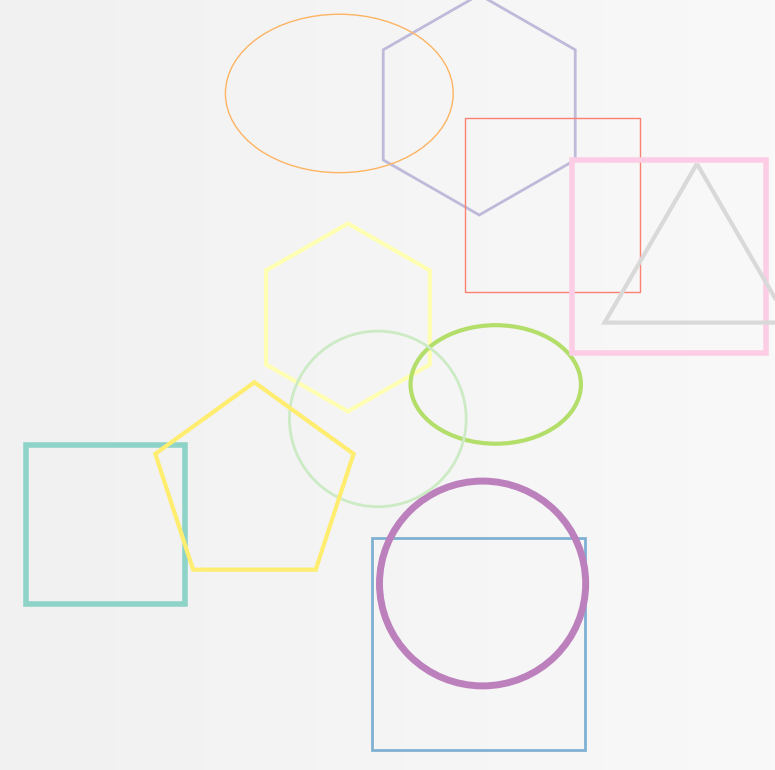[{"shape": "square", "thickness": 2, "radius": 0.51, "center": [0.136, 0.319]}, {"shape": "hexagon", "thickness": 1.5, "radius": 0.61, "center": [0.449, 0.588]}, {"shape": "hexagon", "thickness": 1, "radius": 0.72, "center": [0.618, 0.864]}, {"shape": "square", "thickness": 0.5, "radius": 0.57, "center": [0.713, 0.734]}, {"shape": "square", "thickness": 1, "radius": 0.69, "center": [0.617, 0.164]}, {"shape": "oval", "thickness": 0.5, "radius": 0.73, "center": [0.438, 0.879]}, {"shape": "oval", "thickness": 1.5, "radius": 0.55, "center": [0.64, 0.501]}, {"shape": "square", "thickness": 2, "radius": 0.63, "center": [0.863, 0.667]}, {"shape": "triangle", "thickness": 1.5, "radius": 0.69, "center": [0.899, 0.65]}, {"shape": "circle", "thickness": 2.5, "radius": 0.67, "center": [0.623, 0.242]}, {"shape": "circle", "thickness": 1, "radius": 0.57, "center": [0.487, 0.456]}, {"shape": "pentagon", "thickness": 1.5, "radius": 0.67, "center": [0.328, 0.369]}]